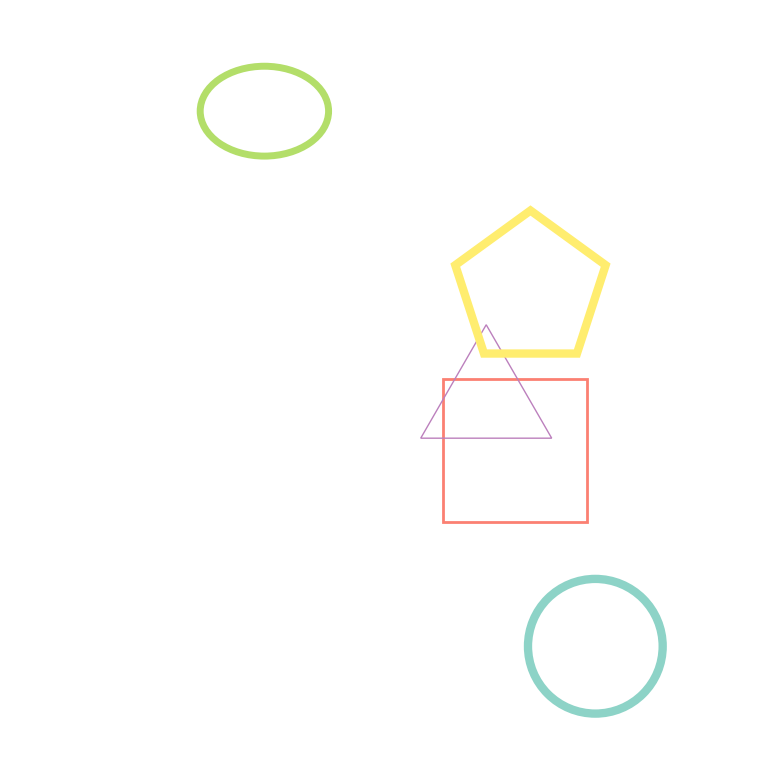[{"shape": "circle", "thickness": 3, "radius": 0.44, "center": [0.773, 0.161]}, {"shape": "square", "thickness": 1, "radius": 0.47, "center": [0.669, 0.415]}, {"shape": "oval", "thickness": 2.5, "radius": 0.42, "center": [0.343, 0.856]}, {"shape": "triangle", "thickness": 0.5, "radius": 0.49, "center": [0.631, 0.48]}, {"shape": "pentagon", "thickness": 3, "radius": 0.51, "center": [0.689, 0.624]}]